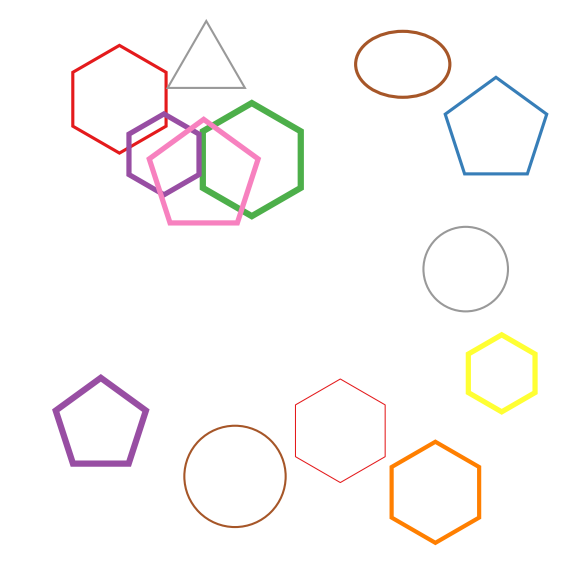[{"shape": "hexagon", "thickness": 0.5, "radius": 0.45, "center": [0.589, 0.253]}, {"shape": "hexagon", "thickness": 1.5, "radius": 0.47, "center": [0.207, 0.827]}, {"shape": "pentagon", "thickness": 1.5, "radius": 0.46, "center": [0.859, 0.773]}, {"shape": "hexagon", "thickness": 3, "radius": 0.49, "center": [0.436, 0.723]}, {"shape": "pentagon", "thickness": 3, "radius": 0.41, "center": [0.175, 0.263]}, {"shape": "hexagon", "thickness": 2.5, "radius": 0.35, "center": [0.284, 0.732]}, {"shape": "hexagon", "thickness": 2, "radius": 0.44, "center": [0.754, 0.147]}, {"shape": "hexagon", "thickness": 2.5, "radius": 0.33, "center": [0.869, 0.353]}, {"shape": "circle", "thickness": 1, "radius": 0.44, "center": [0.407, 0.174]}, {"shape": "oval", "thickness": 1.5, "radius": 0.41, "center": [0.697, 0.888]}, {"shape": "pentagon", "thickness": 2.5, "radius": 0.5, "center": [0.353, 0.693]}, {"shape": "triangle", "thickness": 1, "radius": 0.39, "center": [0.357, 0.886]}, {"shape": "circle", "thickness": 1, "radius": 0.37, "center": [0.806, 0.533]}]